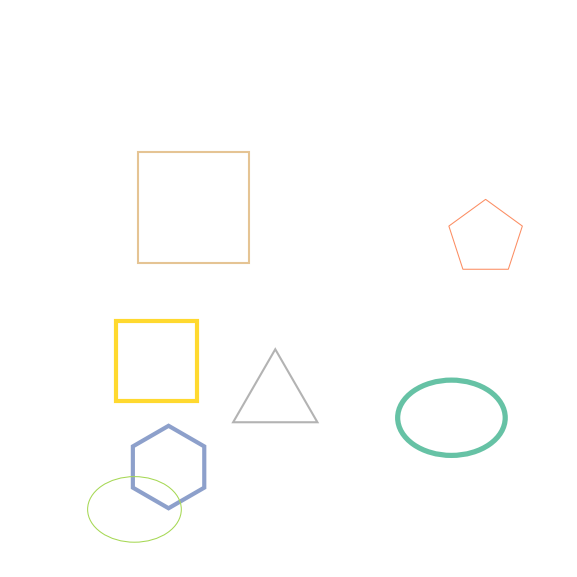[{"shape": "oval", "thickness": 2.5, "radius": 0.47, "center": [0.782, 0.276]}, {"shape": "pentagon", "thickness": 0.5, "radius": 0.33, "center": [0.841, 0.587]}, {"shape": "hexagon", "thickness": 2, "radius": 0.36, "center": [0.292, 0.19]}, {"shape": "oval", "thickness": 0.5, "radius": 0.41, "center": [0.233, 0.117]}, {"shape": "square", "thickness": 2, "radius": 0.35, "center": [0.271, 0.374]}, {"shape": "square", "thickness": 1, "radius": 0.48, "center": [0.335, 0.64]}, {"shape": "triangle", "thickness": 1, "radius": 0.42, "center": [0.477, 0.31]}]